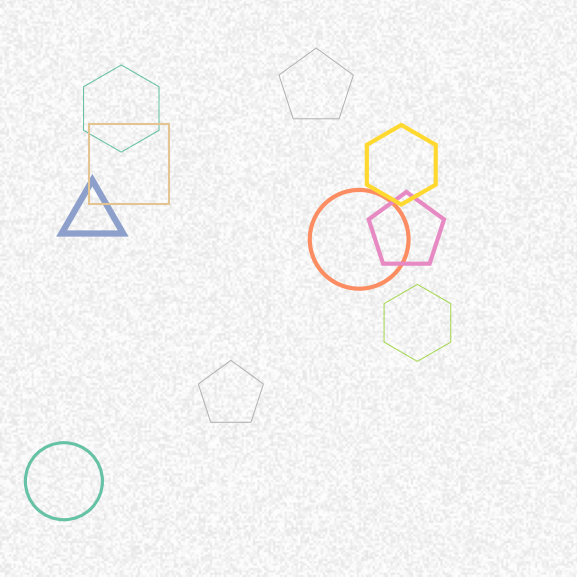[{"shape": "hexagon", "thickness": 0.5, "radius": 0.38, "center": [0.21, 0.811]}, {"shape": "circle", "thickness": 1.5, "radius": 0.33, "center": [0.111, 0.166]}, {"shape": "circle", "thickness": 2, "radius": 0.43, "center": [0.622, 0.585]}, {"shape": "triangle", "thickness": 3, "radius": 0.31, "center": [0.16, 0.626]}, {"shape": "pentagon", "thickness": 2, "radius": 0.34, "center": [0.704, 0.598]}, {"shape": "hexagon", "thickness": 0.5, "radius": 0.33, "center": [0.723, 0.44]}, {"shape": "hexagon", "thickness": 2, "radius": 0.34, "center": [0.695, 0.714]}, {"shape": "square", "thickness": 1, "radius": 0.35, "center": [0.223, 0.716]}, {"shape": "pentagon", "thickness": 0.5, "radius": 0.3, "center": [0.4, 0.316]}, {"shape": "pentagon", "thickness": 0.5, "radius": 0.34, "center": [0.547, 0.848]}]